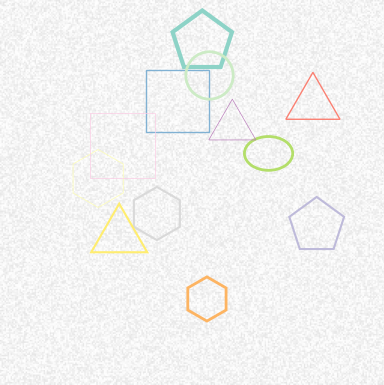[{"shape": "pentagon", "thickness": 3, "radius": 0.41, "center": [0.525, 0.892]}, {"shape": "hexagon", "thickness": 0.5, "radius": 0.38, "center": [0.255, 0.536]}, {"shape": "pentagon", "thickness": 1.5, "radius": 0.37, "center": [0.823, 0.414]}, {"shape": "triangle", "thickness": 1, "radius": 0.41, "center": [0.813, 0.731]}, {"shape": "square", "thickness": 1, "radius": 0.4, "center": [0.461, 0.739]}, {"shape": "hexagon", "thickness": 2, "radius": 0.29, "center": [0.537, 0.223]}, {"shape": "oval", "thickness": 2, "radius": 0.31, "center": [0.698, 0.601]}, {"shape": "square", "thickness": 0.5, "radius": 0.42, "center": [0.319, 0.621]}, {"shape": "hexagon", "thickness": 1.5, "radius": 0.34, "center": [0.407, 0.445]}, {"shape": "triangle", "thickness": 0.5, "radius": 0.35, "center": [0.603, 0.672]}, {"shape": "circle", "thickness": 2, "radius": 0.31, "center": [0.544, 0.804]}, {"shape": "triangle", "thickness": 1.5, "radius": 0.42, "center": [0.31, 0.387]}]